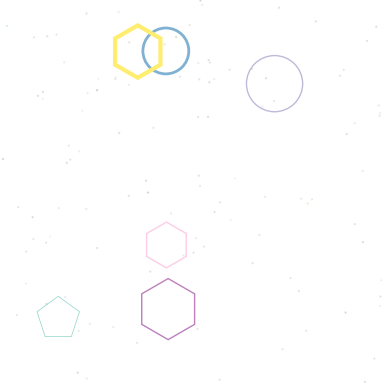[{"shape": "pentagon", "thickness": 0.5, "radius": 0.29, "center": [0.151, 0.172]}, {"shape": "circle", "thickness": 1, "radius": 0.36, "center": [0.713, 0.783]}, {"shape": "circle", "thickness": 2, "radius": 0.3, "center": [0.431, 0.868]}, {"shape": "hexagon", "thickness": 1, "radius": 0.3, "center": [0.432, 0.364]}, {"shape": "hexagon", "thickness": 1, "radius": 0.4, "center": [0.437, 0.197]}, {"shape": "hexagon", "thickness": 3, "radius": 0.34, "center": [0.358, 0.866]}]